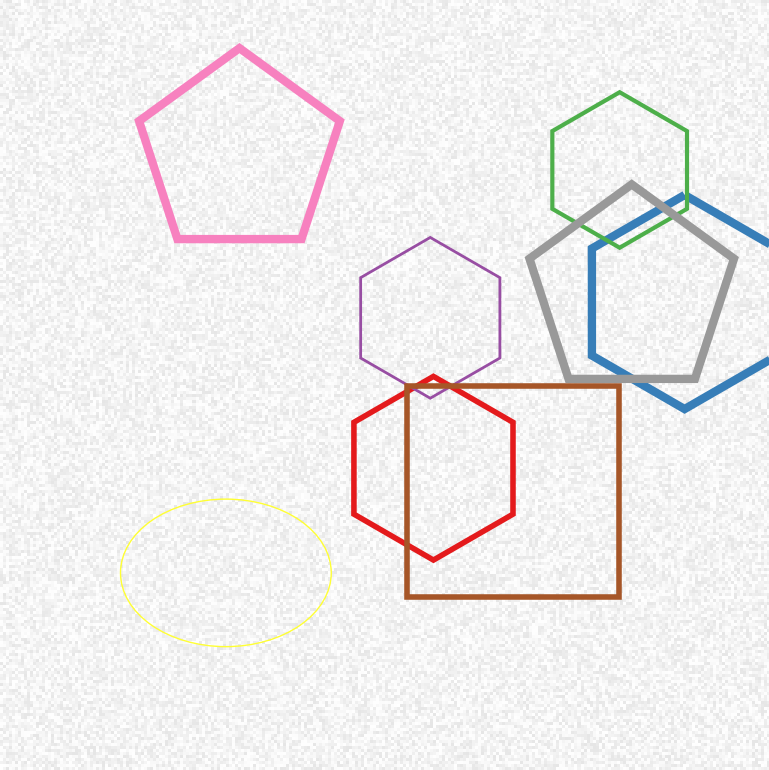[{"shape": "hexagon", "thickness": 2, "radius": 0.6, "center": [0.563, 0.392]}, {"shape": "hexagon", "thickness": 3, "radius": 0.7, "center": [0.889, 0.608]}, {"shape": "hexagon", "thickness": 1.5, "radius": 0.5, "center": [0.805, 0.779]}, {"shape": "hexagon", "thickness": 1, "radius": 0.52, "center": [0.559, 0.587]}, {"shape": "oval", "thickness": 0.5, "radius": 0.68, "center": [0.293, 0.256]}, {"shape": "square", "thickness": 2, "radius": 0.69, "center": [0.666, 0.362]}, {"shape": "pentagon", "thickness": 3, "radius": 0.69, "center": [0.311, 0.8]}, {"shape": "pentagon", "thickness": 3, "radius": 0.7, "center": [0.82, 0.621]}]